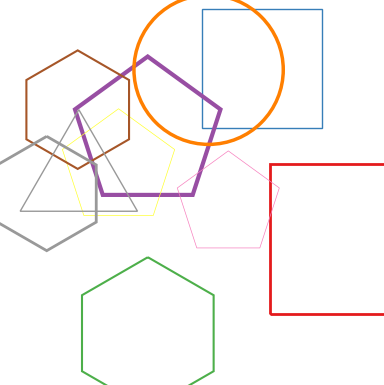[{"shape": "square", "thickness": 2, "radius": 0.98, "center": [0.897, 0.378]}, {"shape": "square", "thickness": 1, "radius": 0.78, "center": [0.68, 0.822]}, {"shape": "hexagon", "thickness": 1.5, "radius": 0.99, "center": [0.384, 0.135]}, {"shape": "pentagon", "thickness": 3, "radius": 0.99, "center": [0.384, 0.655]}, {"shape": "circle", "thickness": 2.5, "radius": 0.97, "center": [0.542, 0.819]}, {"shape": "pentagon", "thickness": 0.5, "radius": 0.77, "center": [0.308, 0.564]}, {"shape": "hexagon", "thickness": 1.5, "radius": 0.77, "center": [0.202, 0.715]}, {"shape": "pentagon", "thickness": 0.5, "radius": 0.7, "center": [0.593, 0.469]}, {"shape": "triangle", "thickness": 1, "radius": 0.88, "center": [0.205, 0.539]}, {"shape": "hexagon", "thickness": 2, "radius": 0.74, "center": [0.121, 0.497]}]